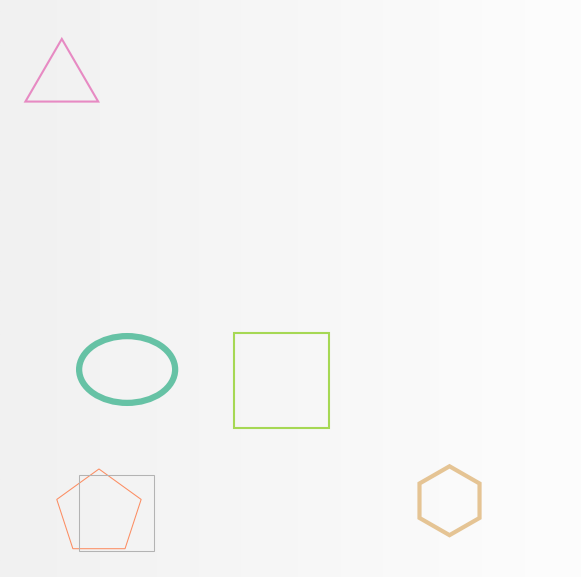[{"shape": "oval", "thickness": 3, "radius": 0.41, "center": [0.219, 0.359]}, {"shape": "pentagon", "thickness": 0.5, "radius": 0.38, "center": [0.17, 0.111]}, {"shape": "triangle", "thickness": 1, "radius": 0.36, "center": [0.106, 0.859]}, {"shape": "square", "thickness": 1, "radius": 0.41, "center": [0.485, 0.34]}, {"shape": "hexagon", "thickness": 2, "radius": 0.3, "center": [0.773, 0.132]}, {"shape": "square", "thickness": 0.5, "radius": 0.33, "center": [0.2, 0.111]}]